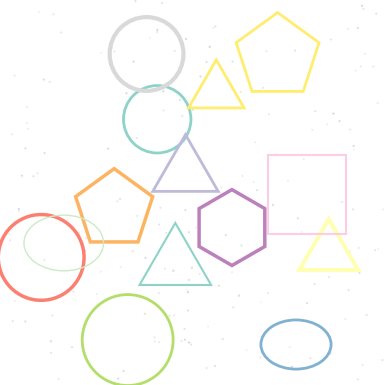[{"shape": "triangle", "thickness": 1.5, "radius": 0.54, "center": [0.455, 0.313]}, {"shape": "circle", "thickness": 2, "radius": 0.44, "center": [0.408, 0.69]}, {"shape": "triangle", "thickness": 3, "radius": 0.44, "center": [0.854, 0.343]}, {"shape": "triangle", "thickness": 2, "radius": 0.49, "center": [0.482, 0.552]}, {"shape": "circle", "thickness": 2.5, "radius": 0.56, "center": [0.107, 0.331]}, {"shape": "oval", "thickness": 2, "radius": 0.46, "center": [0.769, 0.105]}, {"shape": "pentagon", "thickness": 2.5, "radius": 0.53, "center": [0.296, 0.457]}, {"shape": "circle", "thickness": 2, "radius": 0.59, "center": [0.332, 0.117]}, {"shape": "square", "thickness": 1.5, "radius": 0.51, "center": [0.797, 0.495]}, {"shape": "circle", "thickness": 3, "radius": 0.48, "center": [0.381, 0.86]}, {"shape": "hexagon", "thickness": 2.5, "radius": 0.49, "center": [0.602, 0.409]}, {"shape": "oval", "thickness": 1, "radius": 0.52, "center": [0.166, 0.369]}, {"shape": "pentagon", "thickness": 2, "radius": 0.57, "center": [0.721, 0.854]}, {"shape": "triangle", "thickness": 2, "radius": 0.42, "center": [0.562, 0.761]}]